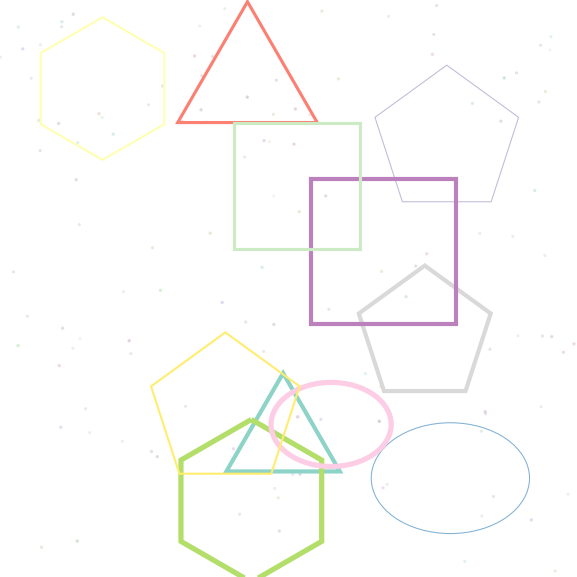[{"shape": "triangle", "thickness": 2, "radius": 0.57, "center": [0.49, 0.239]}, {"shape": "hexagon", "thickness": 1, "radius": 0.62, "center": [0.177, 0.846]}, {"shape": "pentagon", "thickness": 0.5, "radius": 0.65, "center": [0.774, 0.756]}, {"shape": "triangle", "thickness": 1.5, "radius": 0.7, "center": [0.429, 0.857]}, {"shape": "oval", "thickness": 0.5, "radius": 0.69, "center": [0.78, 0.171]}, {"shape": "hexagon", "thickness": 2.5, "radius": 0.7, "center": [0.435, 0.132]}, {"shape": "oval", "thickness": 2.5, "radius": 0.52, "center": [0.573, 0.264]}, {"shape": "pentagon", "thickness": 2, "radius": 0.6, "center": [0.736, 0.419]}, {"shape": "square", "thickness": 2, "radius": 0.62, "center": [0.664, 0.563]}, {"shape": "square", "thickness": 1.5, "radius": 0.54, "center": [0.514, 0.677]}, {"shape": "pentagon", "thickness": 1, "radius": 0.68, "center": [0.39, 0.288]}]